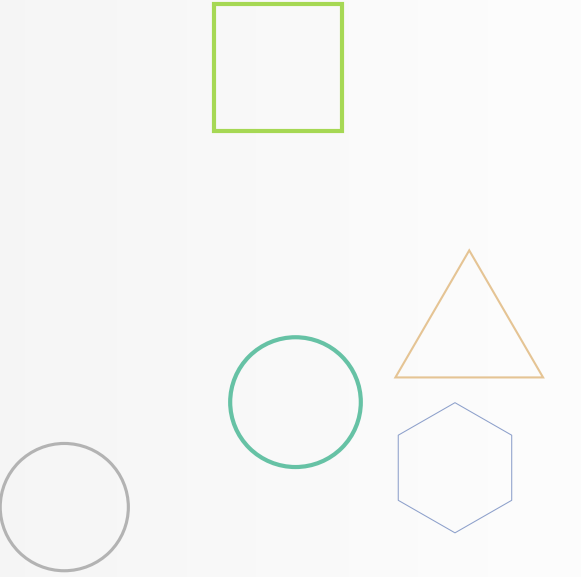[{"shape": "circle", "thickness": 2, "radius": 0.56, "center": [0.508, 0.303]}, {"shape": "hexagon", "thickness": 0.5, "radius": 0.56, "center": [0.783, 0.189]}, {"shape": "square", "thickness": 2, "radius": 0.55, "center": [0.479, 0.883]}, {"shape": "triangle", "thickness": 1, "radius": 0.73, "center": [0.807, 0.419]}, {"shape": "circle", "thickness": 1.5, "radius": 0.55, "center": [0.111, 0.121]}]